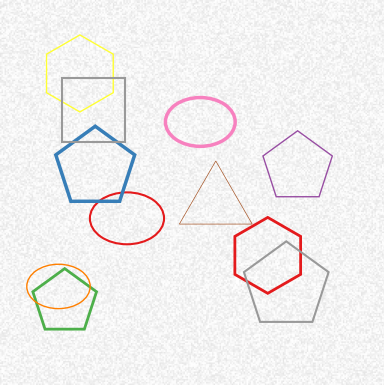[{"shape": "oval", "thickness": 1.5, "radius": 0.48, "center": [0.33, 0.433]}, {"shape": "hexagon", "thickness": 2, "radius": 0.49, "center": [0.695, 0.337]}, {"shape": "pentagon", "thickness": 2.5, "radius": 0.54, "center": [0.247, 0.564]}, {"shape": "pentagon", "thickness": 2, "radius": 0.43, "center": [0.168, 0.215]}, {"shape": "pentagon", "thickness": 1, "radius": 0.47, "center": [0.773, 0.566]}, {"shape": "oval", "thickness": 1, "radius": 0.41, "center": [0.152, 0.256]}, {"shape": "hexagon", "thickness": 1, "radius": 0.5, "center": [0.208, 0.809]}, {"shape": "triangle", "thickness": 0.5, "radius": 0.55, "center": [0.56, 0.473]}, {"shape": "oval", "thickness": 2.5, "radius": 0.45, "center": [0.52, 0.683]}, {"shape": "pentagon", "thickness": 1.5, "radius": 0.58, "center": [0.744, 0.257]}, {"shape": "square", "thickness": 1.5, "radius": 0.41, "center": [0.243, 0.714]}]